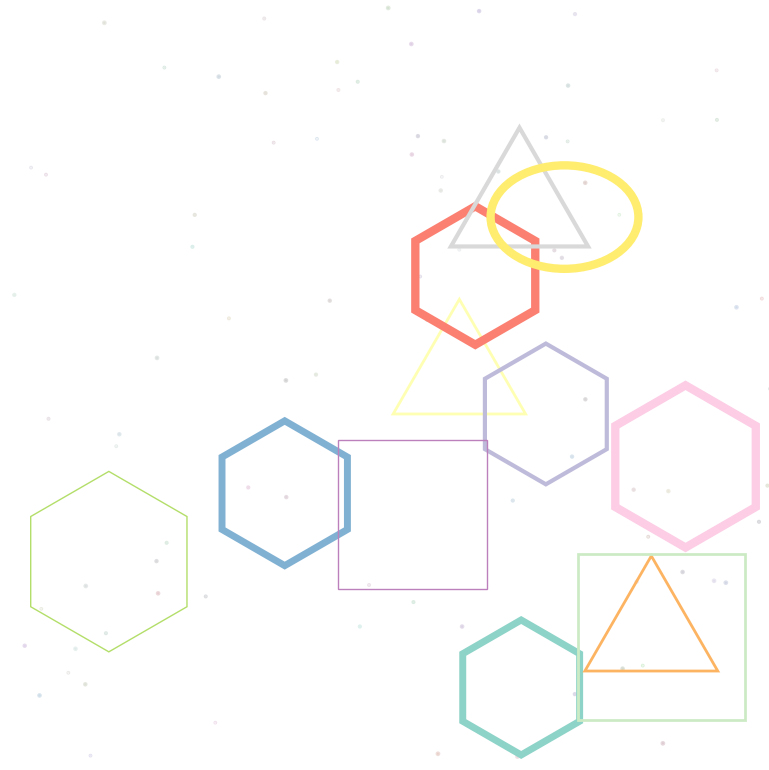[{"shape": "hexagon", "thickness": 2.5, "radius": 0.44, "center": [0.677, 0.107]}, {"shape": "triangle", "thickness": 1, "radius": 0.5, "center": [0.597, 0.512]}, {"shape": "hexagon", "thickness": 1.5, "radius": 0.46, "center": [0.709, 0.462]}, {"shape": "hexagon", "thickness": 3, "radius": 0.45, "center": [0.617, 0.642]}, {"shape": "hexagon", "thickness": 2.5, "radius": 0.47, "center": [0.37, 0.359]}, {"shape": "triangle", "thickness": 1, "radius": 0.5, "center": [0.846, 0.178]}, {"shape": "hexagon", "thickness": 0.5, "radius": 0.59, "center": [0.141, 0.271]}, {"shape": "hexagon", "thickness": 3, "radius": 0.53, "center": [0.89, 0.394]}, {"shape": "triangle", "thickness": 1.5, "radius": 0.51, "center": [0.675, 0.731]}, {"shape": "square", "thickness": 0.5, "radius": 0.48, "center": [0.536, 0.331]}, {"shape": "square", "thickness": 1, "radius": 0.54, "center": [0.859, 0.173]}, {"shape": "oval", "thickness": 3, "radius": 0.48, "center": [0.733, 0.718]}]